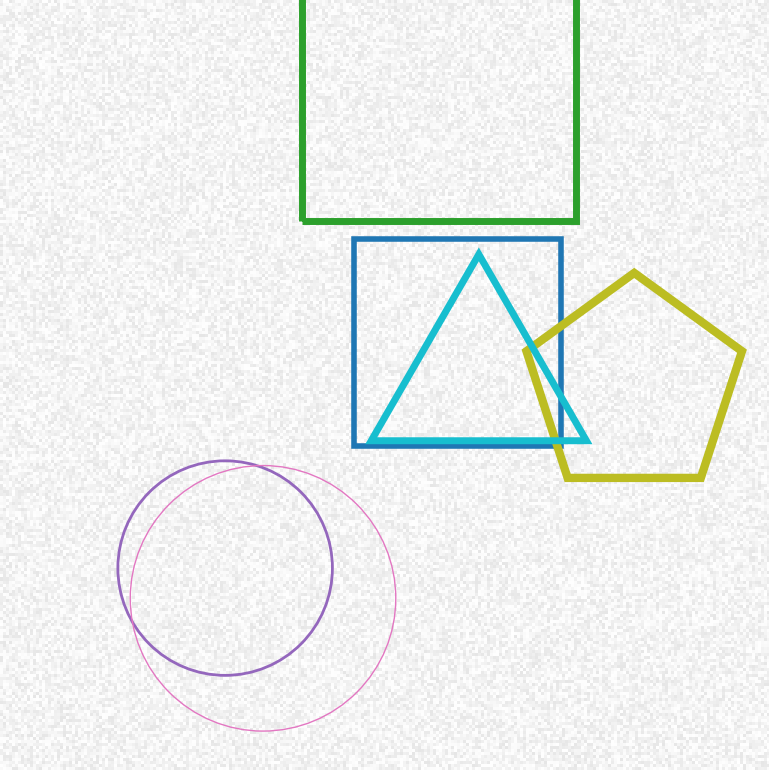[{"shape": "square", "thickness": 2, "radius": 0.67, "center": [0.594, 0.556]}, {"shape": "square", "thickness": 2.5, "radius": 0.89, "center": [0.57, 0.891]}, {"shape": "circle", "thickness": 1, "radius": 0.7, "center": [0.292, 0.262]}, {"shape": "circle", "thickness": 0.5, "radius": 0.86, "center": [0.342, 0.223]}, {"shape": "pentagon", "thickness": 3, "radius": 0.74, "center": [0.824, 0.498]}, {"shape": "triangle", "thickness": 2.5, "radius": 0.81, "center": [0.622, 0.508]}]